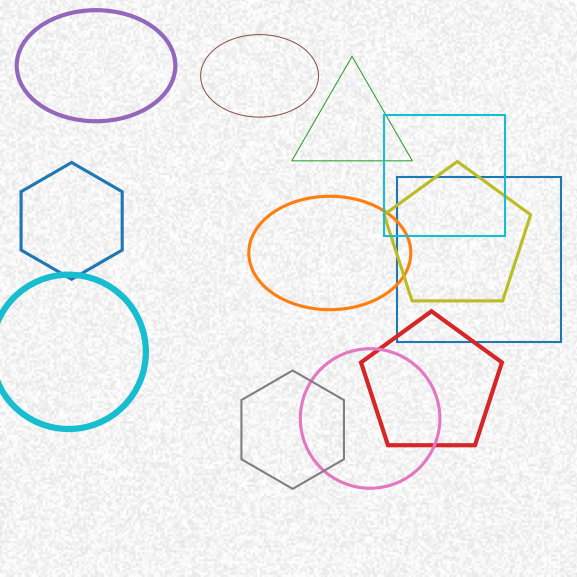[{"shape": "square", "thickness": 1, "radius": 0.71, "center": [0.829, 0.549]}, {"shape": "hexagon", "thickness": 1.5, "radius": 0.51, "center": [0.124, 0.617]}, {"shape": "oval", "thickness": 1.5, "radius": 0.7, "center": [0.571, 0.561]}, {"shape": "triangle", "thickness": 0.5, "radius": 0.6, "center": [0.61, 0.781]}, {"shape": "pentagon", "thickness": 2, "radius": 0.64, "center": [0.747, 0.332]}, {"shape": "oval", "thickness": 2, "radius": 0.69, "center": [0.166, 0.885]}, {"shape": "oval", "thickness": 0.5, "radius": 0.51, "center": [0.449, 0.868]}, {"shape": "circle", "thickness": 1.5, "radius": 0.6, "center": [0.641, 0.275]}, {"shape": "hexagon", "thickness": 1, "radius": 0.51, "center": [0.507, 0.255]}, {"shape": "pentagon", "thickness": 1.5, "radius": 0.67, "center": [0.792, 0.586]}, {"shape": "square", "thickness": 1, "radius": 0.52, "center": [0.77, 0.695]}, {"shape": "circle", "thickness": 3, "radius": 0.67, "center": [0.119, 0.39]}]